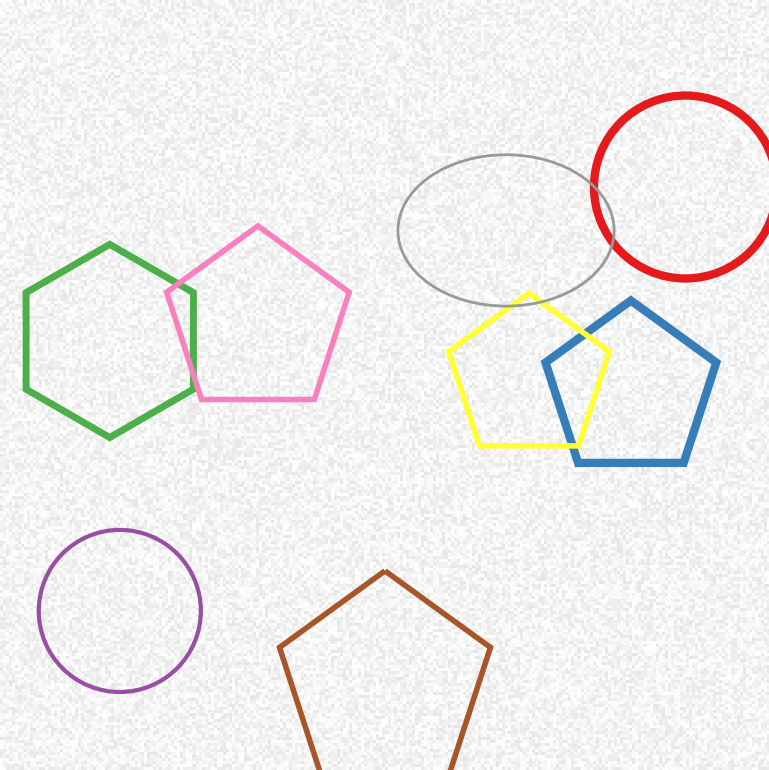[{"shape": "circle", "thickness": 3, "radius": 0.59, "center": [0.89, 0.757]}, {"shape": "pentagon", "thickness": 3, "radius": 0.58, "center": [0.819, 0.493]}, {"shape": "hexagon", "thickness": 2.5, "radius": 0.63, "center": [0.143, 0.557]}, {"shape": "circle", "thickness": 1.5, "radius": 0.53, "center": [0.156, 0.207]}, {"shape": "pentagon", "thickness": 2, "radius": 0.55, "center": [0.687, 0.51]}, {"shape": "pentagon", "thickness": 2, "radius": 0.72, "center": [0.5, 0.115]}, {"shape": "pentagon", "thickness": 2, "radius": 0.62, "center": [0.335, 0.582]}, {"shape": "oval", "thickness": 1, "radius": 0.7, "center": [0.657, 0.701]}]